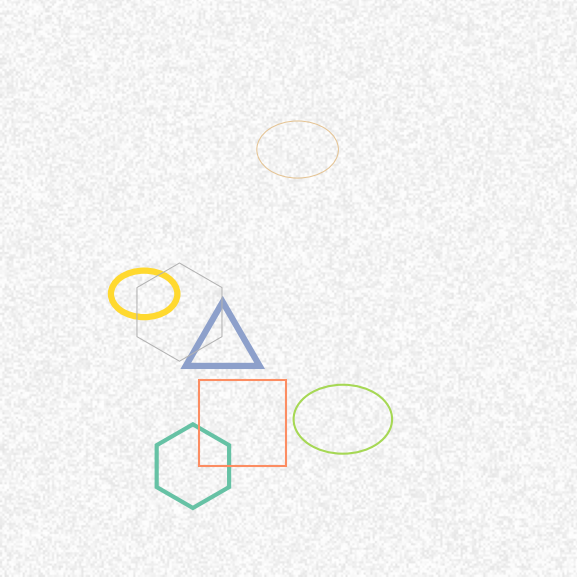[{"shape": "hexagon", "thickness": 2, "radius": 0.36, "center": [0.334, 0.192]}, {"shape": "square", "thickness": 1, "radius": 0.38, "center": [0.42, 0.267]}, {"shape": "triangle", "thickness": 3, "radius": 0.37, "center": [0.386, 0.402]}, {"shape": "oval", "thickness": 1, "radius": 0.43, "center": [0.594, 0.273]}, {"shape": "oval", "thickness": 3, "radius": 0.29, "center": [0.25, 0.49]}, {"shape": "oval", "thickness": 0.5, "radius": 0.35, "center": [0.515, 0.74]}, {"shape": "hexagon", "thickness": 0.5, "radius": 0.42, "center": [0.311, 0.459]}]